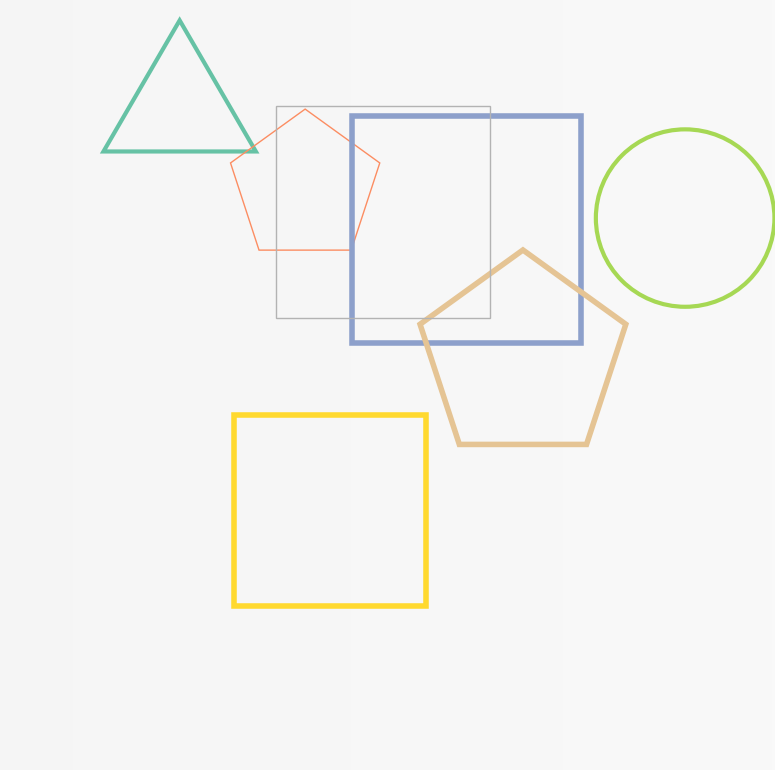[{"shape": "triangle", "thickness": 1.5, "radius": 0.57, "center": [0.232, 0.86]}, {"shape": "pentagon", "thickness": 0.5, "radius": 0.51, "center": [0.394, 0.757]}, {"shape": "square", "thickness": 2, "radius": 0.74, "center": [0.602, 0.702]}, {"shape": "circle", "thickness": 1.5, "radius": 0.58, "center": [0.884, 0.717]}, {"shape": "square", "thickness": 2, "radius": 0.62, "center": [0.426, 0.337]}, {"shape": "pentagon", "thickness": 2, "radius": 0.7, "center": [0.675, 0.536]}, {"shape": "square", "thickness": 0.5, "radius": 0.69, "center": [0.494, 0.725]}]